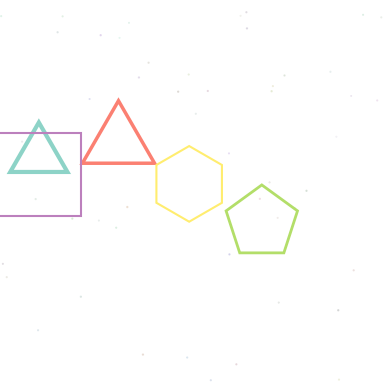[{"shape": "triangle", "thickness": 3, "radius": 0.43, "center": [0.101, 0.596]}, {"shape": "triangle", "thickness": 2.5, "radius": 0.54, "center": [0.308, 0.63]}, {"shape": "pentagon", "thickness": 2, "radius": 0.49, "center": [0.68, 0.422]}, {"shape": "square", "thickness": 1.5, "radius": 0.54, "center": [0.103, 0.546]}, {"shape": "hexagon", "thickness": 1.5, "radius": 0.49, "center": [0.491, 0.522]}]